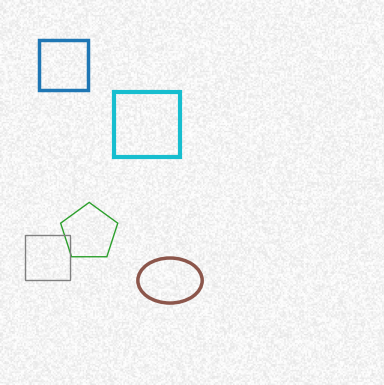[{"shape": "square", "thickness": 2.5, "radius": 0.32, "center": [0.165, 0.832]}, {"shape": "pentagon", "thickness": 1, "radius": 0.39, "center": [0.232, 0.396]}, {"shape": "oval", "thickness": 2.5, "radius": 0.42, "center": [0.442, 0.271]}, {"shape": "square", "thickness": 1, "radius": 0.29, "center": [0.124, 0.332]}, {"shape": "square", "thickness": 3, "radius": 0.42, "center": [0.382, 0.676]}]